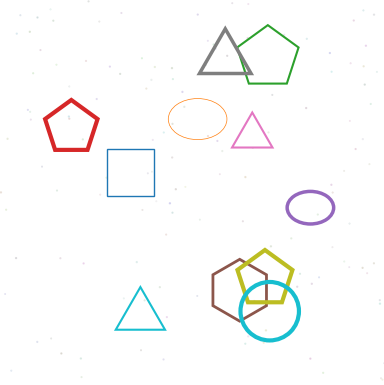[{"shape": "square", "thickness": 1, "radius": 0.31, "center": [0.338, 0.552]}, {"shape": "oval", "thickness": 0.5, "radius": 0.38, "center": [0.513, 0.691]}, {"shape": "pentagon", "thickness": 1.5, "radius": 0.42, "center": [0.696, 0.851]}, {"shape": "pentagon", "thickness": 3, "radius": 0.36, "center": [0.185, 0.669]}, {"shape": "oval", "thickness": 2.5, "radius": 0.3, "center": [0.806, 0.461]}, {"shape": "hexagon", "thickness": 2, "radius": 0.4, "center": [0.623, 0.246]}, {"shape": "triangle", "thickness": 1.5, "radius": 0.3, "center": [0.655, 0.647]}, {"shape": "triangle", "thickness": 2.5, "radius": 0.39, "center": [0.585, 0.848]}, {"shape": "pentagon", "thickness": 3, "radius": 0.38, "center": [0.688, 0.276]}, {"shape": "triangle", "thickness": 1.5, "radius": 0.37, "center": [0.365, 0.181]}, {"shape": "circle", "thickness": 3, "radius": 0.38, "center": [0.701, 0.192]}]